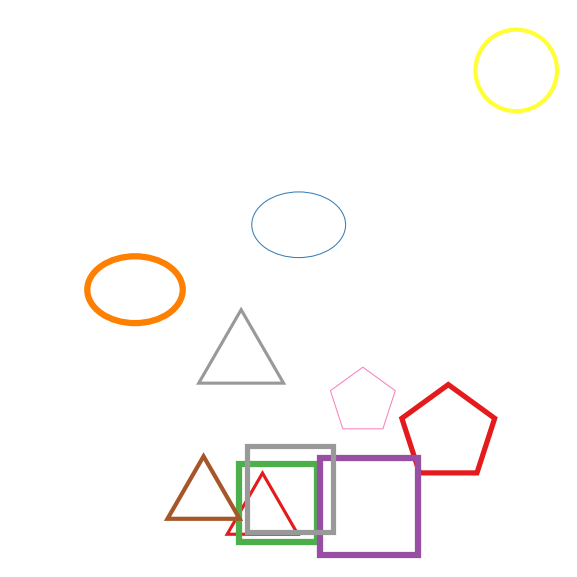[{"shape": "triangle", "thickness": 1.5, "radius": 0.35, "center": [0.455, 0.109]}, {"shape": "pentagon", "thickness": 2.5, "radius": 0.42, "center": [0.776, 0.249]}, {"shape": "oval", "thickness": 0.5, "radius": 0.41, "center": [0.517, 0.61]}, {"shape": "square", "thickness": 3, "radius": 0.34, "center": [0.481, 0.128]}, {"shape": "square", "thickness": 3, "radius": 0.42, "center": [0.639, 0.122]}, {"shape": "oval", "thickness": 3, "radius": 0.41, "center": [0.234, 0.497]}, {"shape": "circle", "thickness": 2, "radius": 0.35, "center": [0.894, 0.877]}, {"shape": "triangle", "thickness": 2, "radius": 0.36, "center": [0.352, 0.137]}, {"shape": "pentagon", "thickness": 0.5, "radius": 0.3, "center": [0.628, 0.304]}, {"shape": "triangle", "thickness": 1.5, "radius": 0.42, "center": [0.418, 0.378]}, {"shape": "square", "thickness": 2.5, "radius": 0.37, "center": [0.503, 0.152]}]